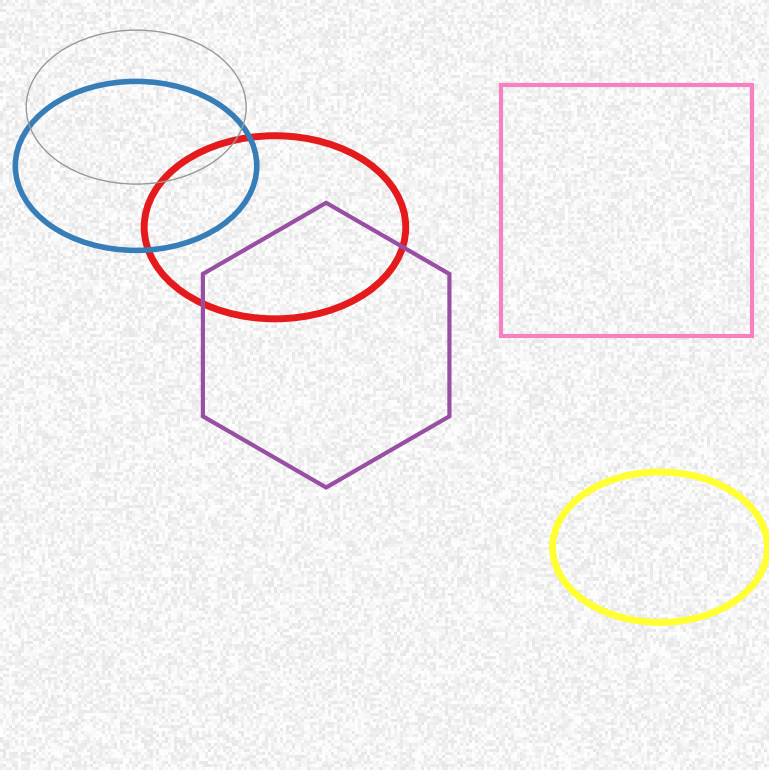[{"shape": "oval", "thickness": 2.5, "radius": 0.85, "center": [0.357, 0.705]}, {"shape": "oval", "thickness": 2, "radius": 0.78, "center": [0.177, 0.785]}, {"shape": "hexagon", "thickness": 1.5, "radius": 0.92, "center": [0.424, 0.552]}, {"shape": "oval", "thickness": 2.5, "radius": 0.7, "center": [0.857, 0.289]}, {"shape": "square", "thickness": 1.5, "radius": 0.81, "center": [0.813, 0.727]}, {"shape": "oval", "thickness": 0.5, "radius": 0.71, "center": [0.177, 0.861]}]